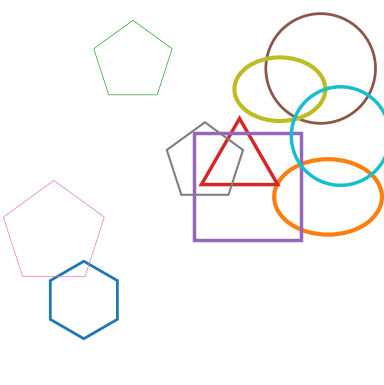[{"shape": "hexagon", "thickness": 2, "radius": 0.5, "center": [0.218, 0.221]}, {"shape": "oval", "thickness": 3, "radius": 0.7, "center": [0.852, 0.489]}, {"shape": "pentagon", "thickness": 0.5, "radius": 0.54, "center": [0.345, 0.84]}, {"shape": "triangle", "thickness": 2.5, "radius": 0.57, "center": [0.622, 0.578]}, {"shape": "square", "thickness": 2.5, "radius": 0.69, "center": [0.643, 0.516]}, {"shape": "circle", "thickness": 2, "radius": 0.71, "center": [0.833, 0.822]}, {"shape": "pentagon", "thickness": 0.5, "radius": 0.69, "center": [0.14, 0.393]}, {"shape": "pentagon", "thickness": 1.5, "radius": 0.52, "center": [0.532, 0.578]}, {"shape": "oval", "thickness": 3, "radius": 0.59, "center": [0.727, 0.768]}, {"shape": "circle", "thickness": 2.5, "radius": 0.64, "center": [0.885, 0.647]}]